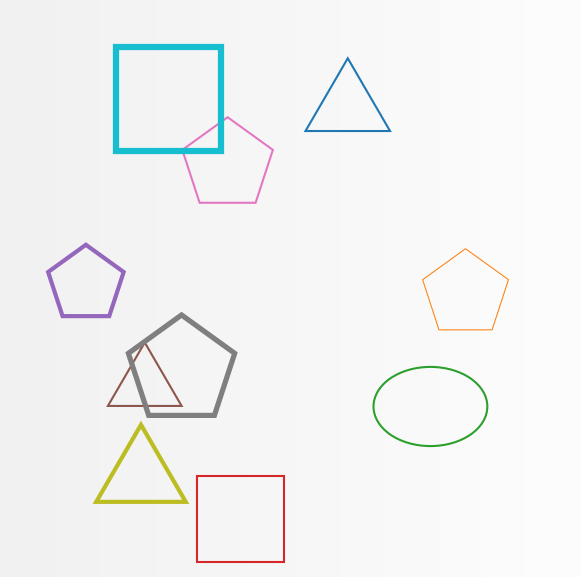[{"shape": "triangle", "thickness": 1, "radius": 0.42, "center": [0.598, 0.814]}, {"shape": "pentagon", "thickness": 0.5, "radius": 0.39, "center": [0.801, 0.491]}, {"shape": "oval", "thickness": 1, "radius": 0.49, "center": [0.741, 0.295]}, {"shape": "square", "thickness": 1, "radius": 0.37, "center": [0.414, 0.101]}, {"shape": "pentagon", "thickness": 2, "radius": 0.34, "center": [0.148, 0.507]}, {"shape": "triangle", "thickness": 1, "radius": 0.37, "center": [0.249, 0.333]}, {"shape": "pentagon", "thickness": 1, "radius": 0.41, "center": [0.392, 0.714]}, {"shape": "pentagon", "thickness": 2.5, "radius": 0.48, "center": [0.312, 0.358]}, {"shape": "triangle", "thickness": 2, "radius": 0.44, "center": [0.243, 0.175]}, {"shape": "square", "thickness": 3, "radius": 0.45, "center": [0.29, 0.828]}]